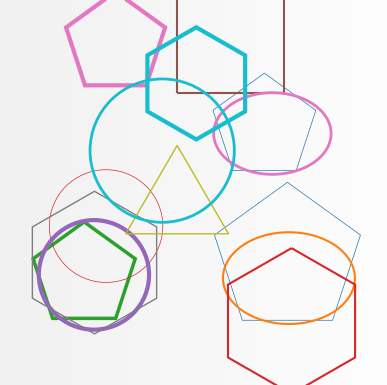[{"shape": "pentagon", "thickness": 0.5, "radius": 0.99, "center": [0.742, 0.328]}, {"shape": "pentagon", "thickness": 0.5, "radius": 0.7, "center": [0.682, 0.67]}, {"shape": "oval", "thickness": 1.5, "radius": 0.85, "center": [0.746, 0.278]}, {"shape": "pentagon", "thickness": 2.5, "radius": 0.69, "center": [0.217, 0.285]}, {"shape": "circle", "thickness": 0.5, "radius": 0.73, "center": [0.274, 0.413]}, {"shape": "hexagon", "thickness": 1.5, "radius": 0.95, "center": [0.752, 0.166]}, {"shape": "circle", "thickness": 3, "radius": 0.71, "center": [0.242, 0.286]}, {"shape": "square", "thickness": 1.5, "radius": 0.69, "center": [0.595, 0.895]}, {"shape": "oval", "thickness": 2, "radius": 0.76, "center": [0.703, 0.653]}, {"shape": "pentagon", "thickness": 3, "radius": 0.67, "center": [0.298, 0.887]}, {"shape": "hexagon", "thickness": 1, "radius": 0.93, "center": [0.244, 0.318]}, {"shape": "triangle", "thickness": 1, "radius": 0.77, "center": [0.457, 0.469]}, {"shape": "circle", "thickness": 2, "radius": 0.93, "center": [0.419, 0.609]}, {"shape": "hexagon", "thickness": 3, "radius": 0.73, "center": [0.507, 0.783]}]